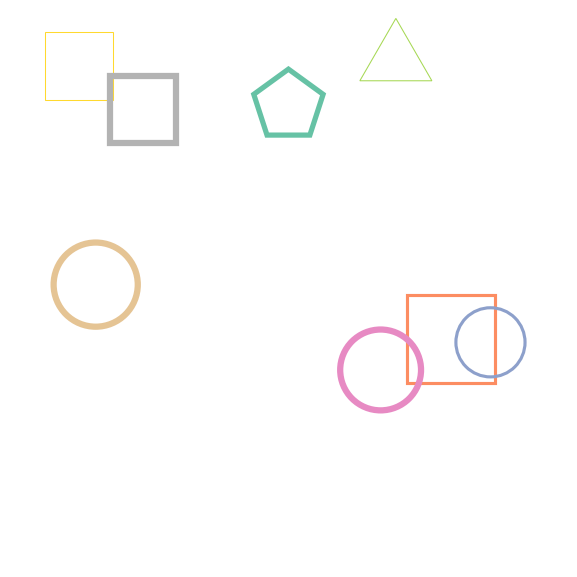[{"shape": "pentagon", "thickness": 2.5, "radius": 0.32, "center": [0.499, 0.816]}, {"shape": "square", "thickness": 1.5, "radius": 0.38, "center": [0.781, 0.412]}, {"shape": "circle", "thickness": 1.5, "radius": 0.3, "center": [0.849, 0.406]}, {"shape": "circle", "thickness": 3, "radius": 0.35, "center": [0.659, 0.359]}, {"shape": "triangle", "thickness": 0.5, "radius": 0.36, "center": [0.685, 0.895]}, {"shape": "square", "thickness": 0.5, "radius": 0.29, "center": [0.137, 0.885]}, {"shape": "circle", "thickness": 3, "radius": 0.36, "center": [0.166, 0.506]}, {"shape": "square", "thickness": 3, "radius": 0.29, "center": [0.248, 0.81]}]